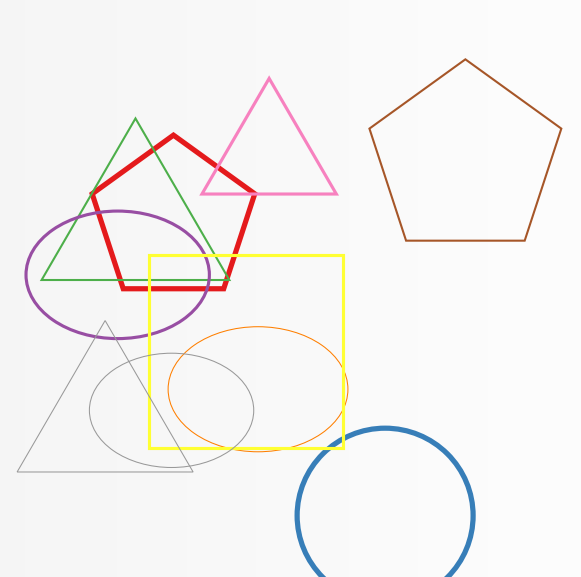[{"shape": "pentagon", "thickness": 2.5, "radius": 0.74, "center": [0.298, 0.618]}, {"shape": "circle", "thickness": 2.5, "radius": 0.76, "center": [0.663, 0.106]}, {"shape": "triangle", "thickness": 1, "radius": 0.93, "center": [0.233, 0.608]}, {"shape": "oval", "thickness": 1.5, "radius": 0.79, "center": [0.202, 0.523]}, {"shape": "oval", "thickness": 0.5, "radius": 0.77, "center": [0.444, 0.325]}, {"shape": "square", "thickness": 1.5, "radius": 0.84, "center": [0.423, 0.39]}, {"shape": "pentagon", "thickness": 1, "radius": 0.87, "center": [0.801, 0.723]}, {"shape": "triangle", "thickness": 1.5, "radius": 0.67, "center": [0.463, 0.73]}, {"shape": "oval", "thickness": 0.5, "radius": 0.71, "center": [0.295, 0.289]}, {"shape": "triangle", "thickness": 0.5, "radius": 0.87, "center": [0.181, 0.269]}]